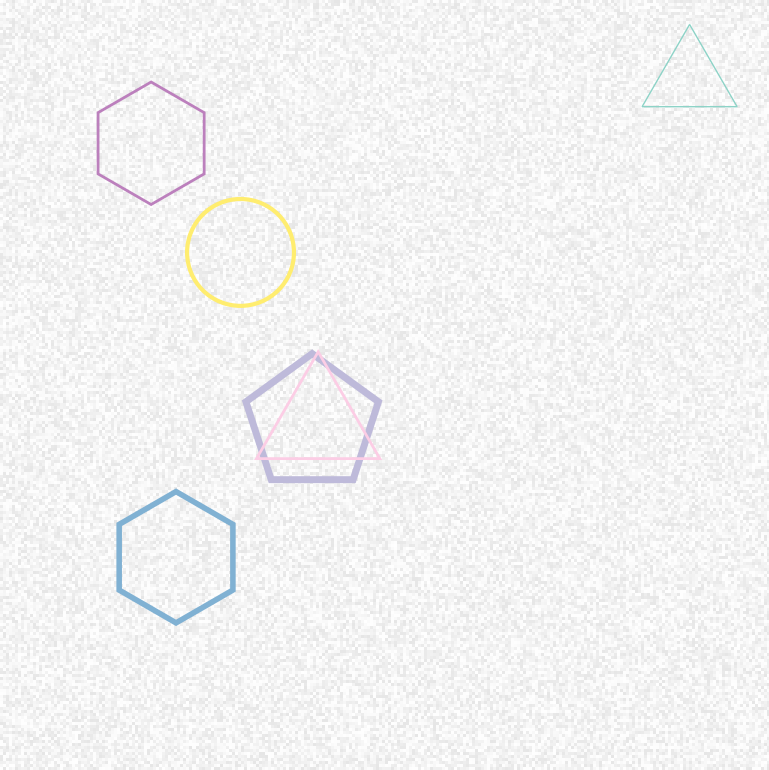[{"shape": "triangle", "thickness": 0.5, "radius": 0.36, "center": [0.896, 0.897]}, {"shape": "pentagon", "thickness": 2.5, "radius": 0.45, "center": [0.405, 0.45]}, {"shape": "hexagon", "thickness": 2, "radius": 0.43, "center": [0.229, 0.276]}, {"shape": "triangle", "thickness": 1, "radius": 0.46, "center": [0.413, 0.451]}, {"shape": "hexagon", "thickness": 1, "radius": 0.4, "center": [0.196, 0.814]}, {"shape": "circle", "thickness": 1.5, "radius": 0.35, "center": [0.312, 0.672]}]